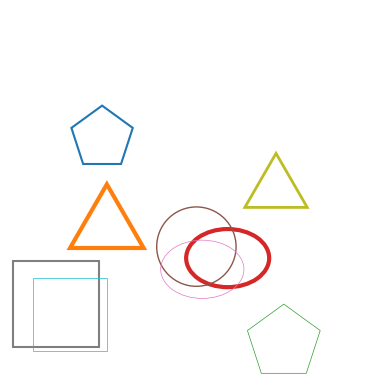[{"shape": "pentagon", "thickness": 1.5, "radius": 0.42, "center": [0.265, 0.642]}, {"shape": "triangle", "thickness": 3, "radius": 0.55, "center": [0.278, 0.411]}, {"shape": "pentagon", "thickness": 0.5, "radius": 0.5, "center": [0.737, 0.111]}, {"shape": "oval", "thickness": 3, "radius": 0.54, "center": [0.591, 0.33]}, {"shape": "circle", "thickness": 1, "radius": 0.52, "center": [0.51, 0.359]}, {"shape": "oval", "thickness": 0.5, "radius": 0.54, "center": [0.525, 0.301]}, {"shape": "square", "thickness": 1.5, "radius": 0.56, "center": [0.145, 0.21]}, {"shape": "triangle", "thickness": 2, "radius": 0.47, "center": [0.717, 0.508]}, {"shape": "square", "thickness": 0.5, "radius": 0.48, "center": [0.182, 0.183]}]